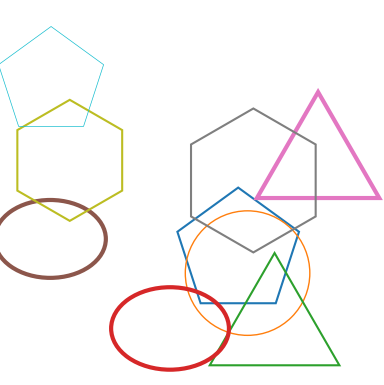[{"shape": "pentagon", "thickness": 1.5, "radius": 0.83, "center": [0.619, 0.347]}, {"shape": "circle", "thickness": 1, "radius": 0.81, "center": [0.643, 0.291]}, {"shape": "triangle", "thickness": 1.5, "radius": 0.97, "center": [0.713, 0.148]}, {"shape": "oval", "thickness": 3, "radius": 0.76, "center": [0.442, 0.147]}, {"shape": "oval", "thickness": 3, "radius": 0.72, "center": [0.13, 0.379]}, {"shape": "triangle", "thickness": 3, "radius": 0.92, "center": [0.826, 0.577]}, {"shape": "hexagon", "thickness": 1.5, "radius": 0.93, "center": [0.658, 0.531]}, {"shape": "hexagon", "thickness": 1.5, "radius": 0.79, "center": [0.181, 0.584]}, {"shape": "pentagon", "thickness": 0.5, "radius": 0.72, "center": [0.133, 0.788]}]